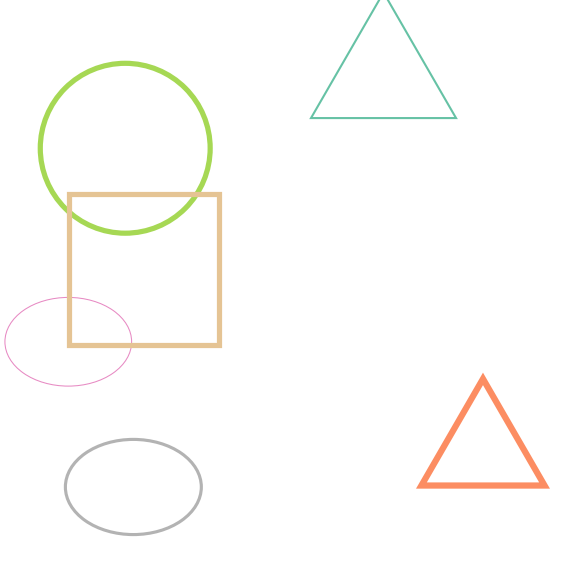[{"shape": "triangle", "thickness": 1, "radius": 0.72, "center": [0.664, 0.867]}, {"shape": "triangle", "thickness": 3, "radius": 0.62, "center": [0.836, 0.22]}, {"shape": "oval", "thickness": 0.5, "radius": 0.55, "center": [0.118, 0.407]}, {"shape": "circle", "thickness": 2.5, "radius": 0.74, "center": [0.217, 0.742]}, {"shape": "square", "thickness": 2.5, "radius": 0.65, "center": [0.25, 0.532]}, {"shape": "oval", "thickness": 1.5, "radius": 0.59, "center": [0.231, 0.156]}]